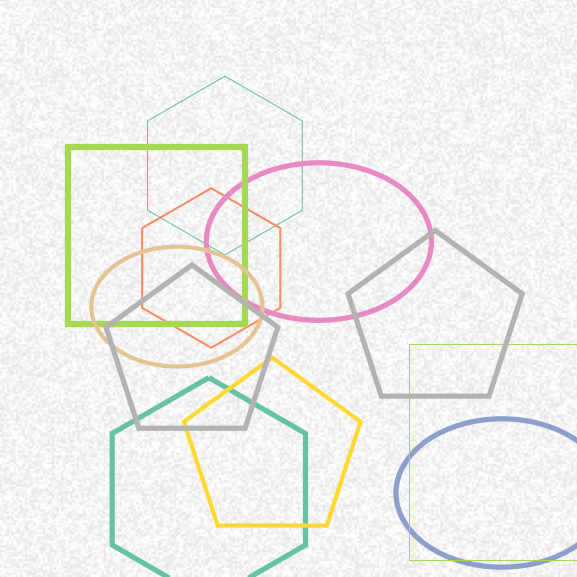[{"shape": "hexagon", "thickness": 2.5, "radius": 0.97, "center": [0.362, 0.152]}, {"shape": "hexagon", "thickness": 0.5, "radius": 0.77, "center": [0.389, 0.712]}, {"shape": "hexagon", "thickness": 1, "radius": 0.69, "center": [0.366, 0.535]}, {"shape": "oval", "thickness": 2.5, "radius": 0.92, "center": [0.869, 0.145]}, {"shape": "oval", "thickness": 2.5, "radius": 0.97, "center": [0.552, 0.581]}, {"shape": "square", "thickness": 3, "radius": 0.77, "center": [0.271, 0.591]}, {"shape": "square", "thickness": 0.5, "radius": 0.93, "center": [0.894, 0.217]}, {"shape": "pentagon", "thickness": 2, "radius": 0.8, "center": [0.471, 0.219]}, {"shape": "oval", "thickness": 2, "radius": 0.74, "center": [0.306, 0.468]}, {"shape": "pentagon", "thickness": 2.5, "radius": 0.78, "center": [0.332, 0.384]}, {"shape": "pentagon", "thickness": 2.5, "radius": 0.79, "center": [0.754, 0.441]}]